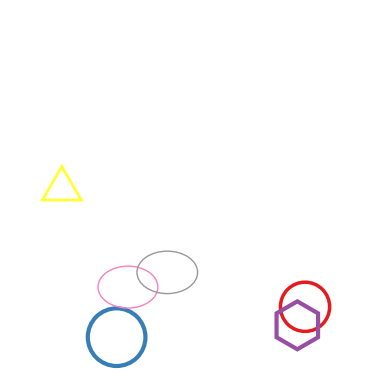[{"shape": "circle", "thickness": 2.5, "radius": 0.32, "center": [0.792, 0.203]}, {"shape": "circle", "thickness": 3, "radius": 0.37, "center": [0.303, 0.124]}, {"shape": "hexagon", "thickness": 3, "radius": 0.31, "center": [0.772, 0.155]}, {"shape": "triangle", "thickness": 2, "radius": 0.29, "center": [0.161, 0.509]}, {"shape": "oval", "thickness": 1, "radius": 0.39, "center": [0.332, 0.254]}, {"shape": "oval", "thickness": 1, "radius": 0.39, "center": [0.434, 0.293]}]